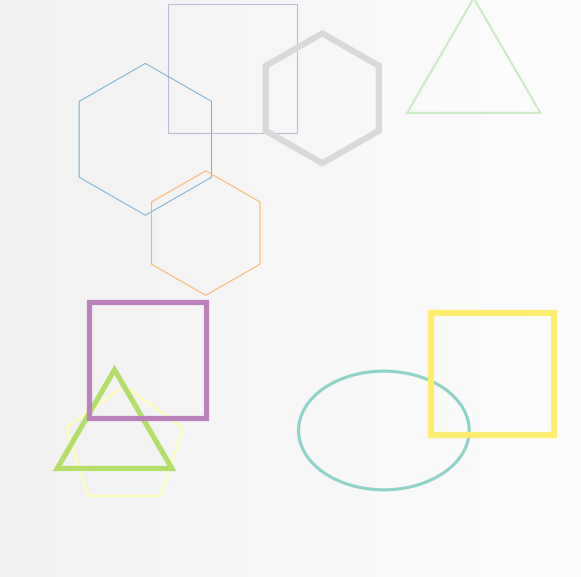[{"shape": "oval", "thickness": 1.5, "radius": 0.73, "center": [0.66, 0.254]}, {"shape": "pentagon", "thickness": 1, "radius": 0.53, "center": [0.215, 0.226]}, {"shape": "square", "thickness": 0.5, "radius": 0.56, "center": [0.4, 0.881]}, {"shape": "hexagon", "thickness": 0.5, "radius": 0.66, "center": [0.25, 0.758]}, {"shape": "hexagon", "thickness": 0.5, "radius": 0.54, "center": [0.354, 0.596]}, {"shape": "triangle", "thickness": 2.5, "radius": 0.57, "center": [0.197, 0.245]}, {"shape": "hexagon", "thickness": 3, "radius": 0.56, "center": [0.554, 0.829]}, {"shape": "square", "thickness": 2.5, "radius": 0.5, "center": [0.254, 0.376]}, {"shape": "triangle", "thickness": 1, "radius": 0.66, "center": [0.815, 0.87]}, {"shape": "square", "thickness": 3, "radius": 0.53, "center": [0.847, 0.351]}]